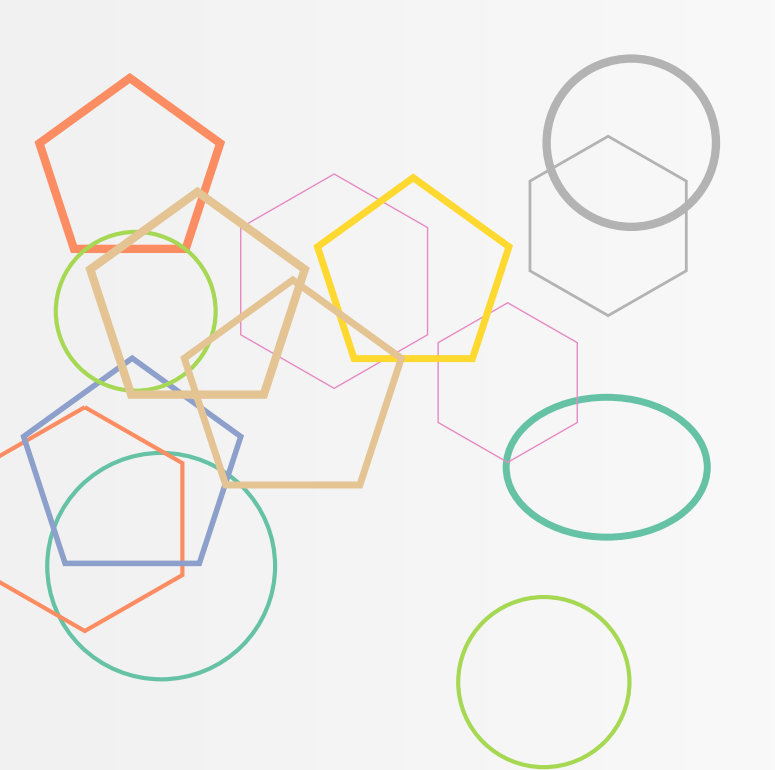[{"shape": "circle", "thickness": 1.5, "radius": 0.74, "center": [0.208, 0.265]}, {"shape": "oval", "thickness": 2.5, "radius": 0.65, "center": [0.783, 0.393]}, {"shape": "hexagon", "thickness": 1.5, "radius": 0.73, "center": [0.109, 0.326]}, {"shape": "pentagon", "thickness": 3, "radius": 0.61, "center": [0.168, 0.776]}, {"shape": "pentagon", "thickness": 2, "radius": 0.74, "center": [0.171, 0.388]}, {"shape": "hexagon", "thickness": 0.5, "radius": 0.52, "center": [0.655, 0.503]}, {"shape": "hexagon", "thickness": 0.5, "radius": 0.7, "center": [0.431, 0.635]}, {"shape": "circle", "thickness": 1.5, "radius": 0.52, "center": [0.175, 0.596]}, {"shape": "circle", "thickness": 1.5, "radius": 0.55, "center": [0.702, 0.114]}, {"shape": "pentagon", "thickness": 2.5, "radius": 0.65, "center": [0.533, 0.639]}, {"shape": "pentagon", "thickness": 3, "radius": 0.73, "center": [0.255, 0.605]}, {"shape": "pentagon", "thickness": 2.5, "radius": 0.74, "center": [0.378, 0.489]}, {"shape": "circle", "thickness": 3, "radius": 0.55, "center": [0.815, 0.815]}, {"shape": "hexagon", "thickness": 1, "radius": 0.58, "center": [0.785, 0.707]}]